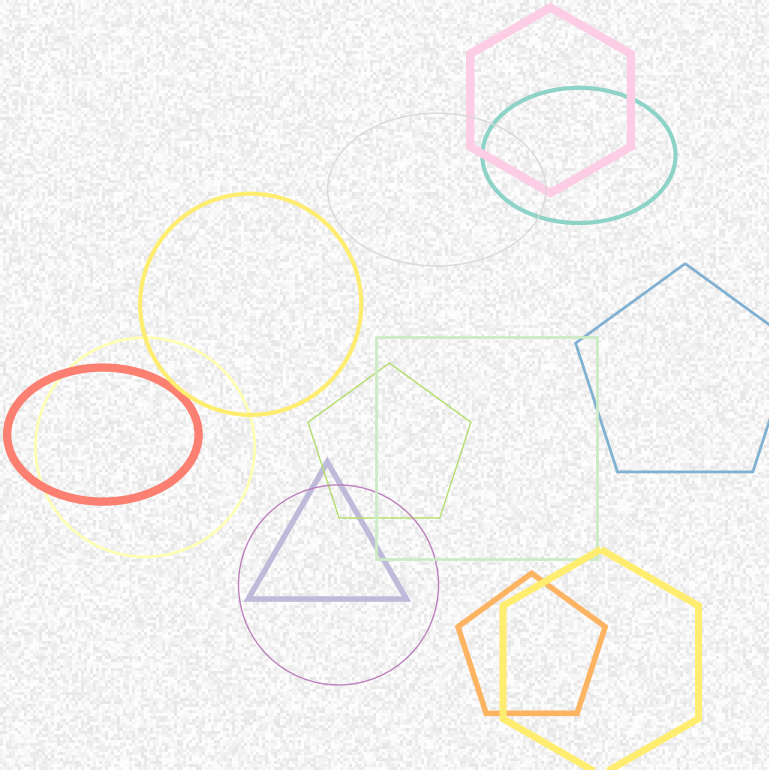[{"shape": "oval", "thickness": 1.5, "radius": 0.63, "center": [0.752, 0.798]}, {"shape": "circle", "thickness": 1, "radius": 0.71, "center": [0.188, 0.419]}, {"shape": "triangle", "thickness": 2, "radius": 0.59, "center": [0.425, 0.281]}, {"shape": "oval", "thickness": 3, "radius": 0.62, "center": [0.134, 0.436]}, {"shape": "pentagon", "thickness": 1, "radius": 0.75, "center": [0.89, 0.508]}, {"shape": "pentagon", "thickness": 2, "radius": 0.5, "center": [0.69, 0.155]}, {"shape": "pentagon", "thickness": 0.5, "radius": 0.56, "center": [0.506, 0.417]}, {"shape": "hexagon", "thickness": 3, "radius": 0.6, "center": [0.715, 0.87]}, {"shape": "oval", "thickness": 0.5, "radius": 0.71, "center": [0.567, 0.754]}, {"shape": "circle", "thickness": 0.5, "radius": 0.65, "center": [0.44, 0.24]}, {"shape": "square", "thickness": 1, "radius": 0.72, "center": [0.632, 0.418]}, {"shape": "circle", "thickness": 1.5, "radius": 0.72, "center": [0.326, 0.605]}, {"shape": "hexagon", "thickness": 2.5, "radius": 0.73, "center": [0.78, 0.14]}]